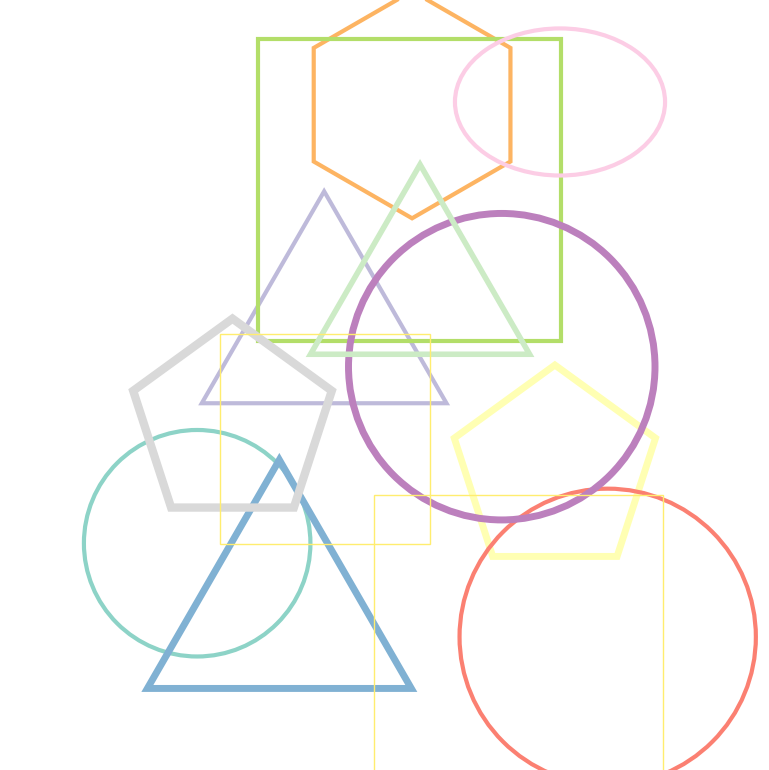[{"shape": "circle", "thickness": 1.5, "radius": 0.74, "center": [0.256, 0.294]}, {"shape": "pentagon", "thickness": 2.5, "radius": 0.69, "center": [0.721, 0.389]}, {"shape": "triangle", "thickness": 1.5, "radius": 0.92, "center": [0.421, 0.568]}, {"shape": "circle", "thickness": 1.5, "radius": 0.96, "center": [0.789, 0.173]}, {"shape": "triangle", "thickness": 2.5, "radius": 0.99, "center": [0.363, 0.205]}, {"shape": "hexagon", "thickness": 1.5, "radius": 0.74, "center": [0.535, 0.864]}, {"shape": "square", "thickness": 1.5, "radius": 0.98, "center": [0.532, 0.753]}, {"shape": "oval", "thickness": 1.5, "radius": 0.68, "center": [0.727, 0.868]}, {"shape": "pentagon", "thickness": 3, "radius": 0.68, "center": [0.302, 0.451]}, {"shape": "circle", "thickness": 2.5, "radius": 1.0, "center": [0.652, 0.524]}, {"shape": "triangle", "thickness": 2, "radius": 0.82, "center": [0.546, 0.622]}, {"shape": "square", "thickness": 0.5, "radius": 0.68, "center": [0.422, 0.43]}, {"shape": "square", "thickness": 0.5, "radius": 0.94, "center": [0.673, 0.169]}]